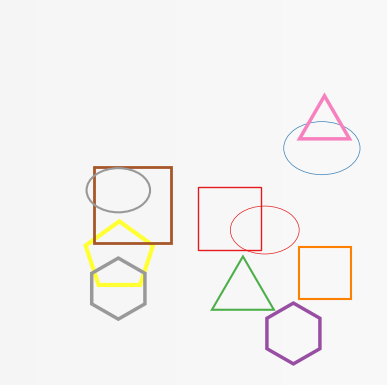[{"shape": "oval", "thickness": 0.5, "radius": 0.44, "center": [0.683, 0.403]}, {"shape": "square", "thickness": 1, "radius": 0.41, "center": [0.592, 0.432]}, {"shape": "oval", "thickness": 0.5, "radius": 0.49, "center": [0.831, 0.615]}, {"shape": "triangle", "thickness": 1.5, "radius": 0.46, "center": [0.627, 0.242]}, {"shape": "hexagon", "thickness": 2.5, "radius": 0.39, "center": [0.757, 0.134]}, {"shape": "square", "thickness": 1.5, "radius": 0.34, "center": [0.839, 0.291]}, {"shape": "pentagon", "thickness": 3, "radius": 0.46, "center": [0.308, 0.334]}, {"shape": "square", "thickness": 2, "radius": 0.49, "center": [0.342, 0.467]}, {"shape": "triangle", "thickness": 2.5, "radius": 0.37, "center": [0.837, 0.677]}, {"shape": "oval", "thickness": 1.5, "radius": 0.41, "center": [0.305, 0.506]}, {"shape": "hexagon", "thickness": 2.5, "radius": 0.4, "center": [0.305, 0.25]}]